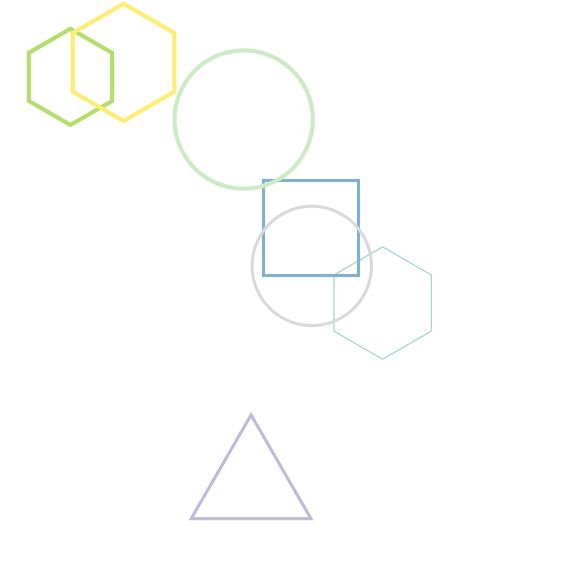[{"shape": "hexagon", "thickness": 0.5, "radius": 0.49, "center": [0.663, 0.474]}, {"shape": "triangle", "thickness": 1.5, "radius": 0.6, "center": [0.435, 0.161]}, {"shape": "square", "thickness": 1.5, "radius": 0.41, "center": [0.538, 0.605]}, {"shape": "hexagon", "thickness": 2, "radius": 0.42, "center": [0.122, 0.866]}, {"shape": "circle", "thickness": 1.5, "radius": 0.52, "center": [0.54, 0.539]}, {"shape": "circle", "thickness": 2, "radius": 0.6, "center": [0.422, 0.792]}, {"shape": "hexagon", "thickness": 2, "radius": 0.51, "center": [0.214, 0.891]}]